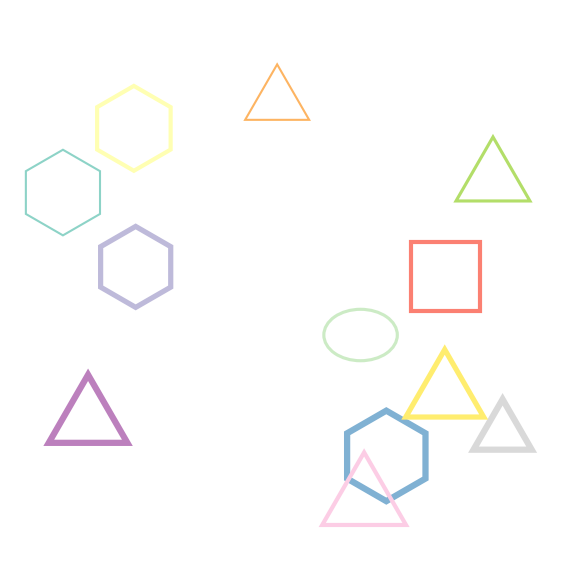[{"shape": "hexagon", "thickness": 1, "radius": 0.37, "center": [0.109, 0.666]}, {"shape": "hexagon", "thickness": 2, "radius": 0.37, "center": [0.232, 0.777]}, {"shape": "hexagon", "thickness": 2.5, "radius": 0.35, "center": [0.235, 0.537]}, {"shape": "square", "thickness": 2, "radius": 0.3, "center": [0.772, 0.52]}, {"shape": "hexagon", "thickness": 3, "radius": 0.39, "center": [0.669, 0.21]}, {"shape": "triangle", "thickness": 1, "radius": 0.32, "center": [0.48, 0.824]}, {"shape": "triangle", "thickness": 1.5, "radius": 0.37, "center": [0.854, 0.688]}, {"shape": "triangle", "thickness": 2, "radius": 0.42, "center": [0.631, 0.132]}, {"shape": "triangle", "thickness": 3, "radius": 0.29, "center": [0.87, 0.25]}, {"shape": "triangle", "thickness": 3, "radius": 0.39, "center": [0.153, 0.272]}, {"shape": "oval", "thickness": 1.5, "radius": 0.32, "center": [0.624, 0.419]}, {"shape": "triangle", "thickness": 2.5, "radius": 0.39, "center": [0.77, 0.316]}]